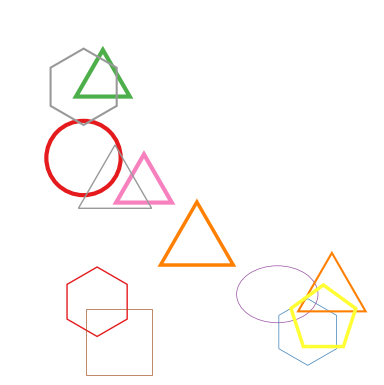[{"shape": "circle", "thickness": 3, "radius": 0.48, "center": [0.217, 0.59]}, {"shape": "hexagon", "thickness": 1, "radius": 0.45, "center": [0.252, 0.216]}, {"shape": "hexagon", "thickness": 0.5, "radius": 0.43, "center": [0.799, 0.138]}, {"shape": "triangle", "thickness": 3, "radius": 0.4, "center": [0.267, 0.79]}, {"shape": "oval", "thickness": 0.5, "radius": 0.53, "center": [0.72, 0.236]}, {"shape": "triangle", "thickness": 2.5, "radius": 0.55, "center": [0.511, 0.366]}, {"shape": "triangle", "thickness": 1.5, "radius": 0.51, "center": [0.862, 0.242]}, {"shape": "pentagon", "thickness": 2.5, "radius": 0.44, "center": [0.84, 0.171]}, {"shape": "square", "thickness": 0.5, "radius": 0.43, "center": [0.309, 0.112]}, {"shape": "triangle", "thickness": 3, "radius": 0.42, "center": [0.374, 0.516]}, {"shape": "triangle", "thickness": 1, "radius": 0.55, "center": [0.299, 0.514]}, {"shape": "hexagon", "thickness": 1.5, "radius": 0.5, "center": [0.217, 0.775]}]